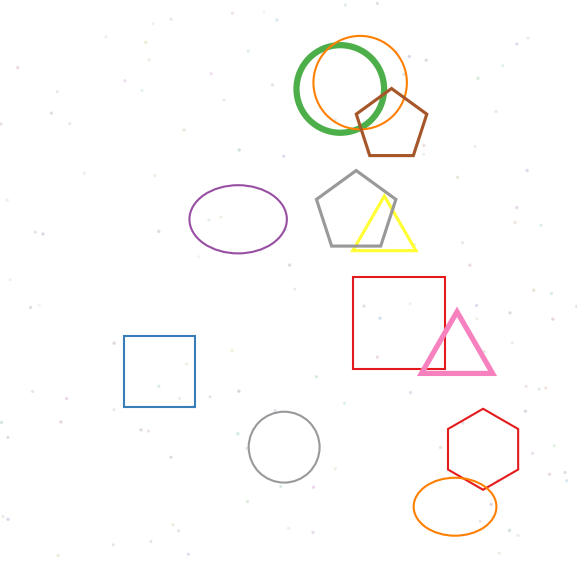[{"shape": "hexagon", "thickness": 1, "radius": 0.35, "center": [0.836, 0.221]}, {"shape": "square", "thickness": 1, "radius": 0.4, "center": [0.691, 0.44]}, {"shape": "square", "thickness": 1, "radius": 0.31, "center": [0.276, 0.356]}, {"shape": "circle", "thickness": 3, "radius": 0.38, "center": [0.589, 0.845]}, {"shape": "oval", "thickness": 1, "radius": 0.42, "center": [0.412, 0.619]}, {"shape": "circle", "thickness": 1, "radius": 0.4, "center": [0.624, 0.856]}, {"shape": "oval", "thickness": 1, "radius": 0.36, "center": [0.788, 0.122]}, {"shape": "triangle", "thickness": 1.5, "radius": 0.32, "center": [0.666, 0.597]}, {"shape": "pentagon", "thickness": 1.5, "radius": 0.32, "center": [0.678, 0.782]}, {"shape": "triangle", "thickness": 2.5, "radius": 0.36, "center": [0.791, 0.388]}, {"shape": "circle", "thickness": 1, "radius": 0.31, "center": [0.492, 0.225]}, {"shape": "pentagon", "thickness": 1.5, "radius": 0.36, "center": [0.617, 0.632]}]